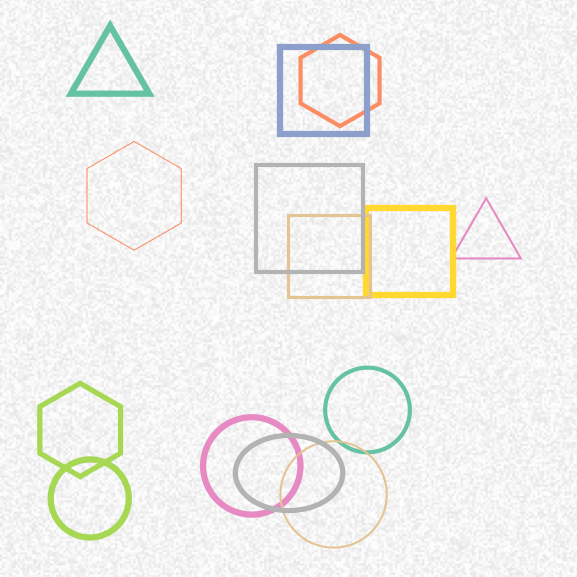[{"shape": "triangle", "thickness": 3, "radius": 0.39, "center": [0.191, 0.876]}, {"shape": "circle", "thickness": 2, "radius": 0.37, "center": [0.636, 0.289]}, {"shape": "hexagon", "thickness": 2, "radius": 0.39, "center": [0.589, 0.86]}, {"shape": "hexagon", "thickness": 0.5, "radius": 0.47, "center": [0.232, 0.66]}, {"shape": "square", "thickness": 3, "radius": 0.38, "center": [0.56, 0.843]}, {"shape": "circle", "thickness": 3, "radius": 0.42, "center": [0.436, 0.192]}, {"shape": "triangle", "thickness": 1, "radius": 0.35, "center": [0.842, 0.586]}, {"shape": "circle", "thickness": 3, "radius": 0.34, "center": [0.155, 0.136]}, {"shape": "hexagon", "thickness": 2.5, "radius": 0.4, "center": [0.139, 0.255]}, {"shape": "square", "thickness": 3, "radius": 0.38, "center": [0.709, 0.564]}, {"shape": "circle", "thickness": 1, "radius": 0.46, "center": [0.578, 0.143]}, {"shape": "square", "thickness": 1.5, "radius": 0.35, "center": [0.569, 0.556]}, {"shape": "square", "thickness": 2, "radius": 0.46, "center": [0.536, 0.621]}, {"shape": "oval", "thickness": 2.5, "radius": 0.47, "center": [0.501, 0.18]}]